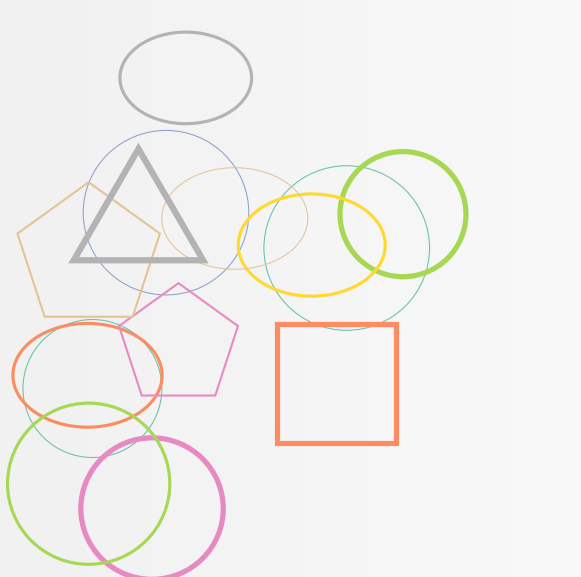[{"shape": "circle", "thickness": 0.5, "radius": 0.6, "center": [0.159, 0.326]}, {"shape": "circle", "thickness": 0.5, "radius": 0.71, "center": [0.596, 0.57]}, {"shape": "square", "thickness": 2.5, "radius": 0.51, "center": [0.58, 0.335]}, {"shape": "oval", "thickness": 1.5, "radius": 0.64, "center": [0.151, 0.349]}, {"shape": "circle", "thickness": 0.5, "radius": 0.71, "center": [0.286, 0.631]}, {"shape": "pentagon", "thickness": 1, "radius": 0.54, "center": [0.307, 0.401]}, {"shape": "circle", "thickness": 2.5, "radius": 0.61, "center": [0.262, 0.118]}, {"shape": "circle", "thickness": 2.5, "radius": 0.54, "center": [0.693, 0.628]}, {"shape": "circle", "thickness": 1.5, "radius": 0.7, "center": [0.153, 0.162]}, {"shape": "oval", "thickness": 1.5, "radius": 0.63, "center": [0.536, 0.575]}, {"shape": "oval", "thickness": 0.5, "radius": 0.63, "center": [0.404, 0.621]}, {"shape": "pentagon", "thickness": 1, "radius": 0.64, "center": [0.153, 0.555]}, {"shape": "triangle", "thickness": 3, "radius": 0.64, "center": [0.238, 0.613]}, {"shape": "oval", "thickness": 1.5, "radius": 0.57, "center": [0.32, 0.864]}]